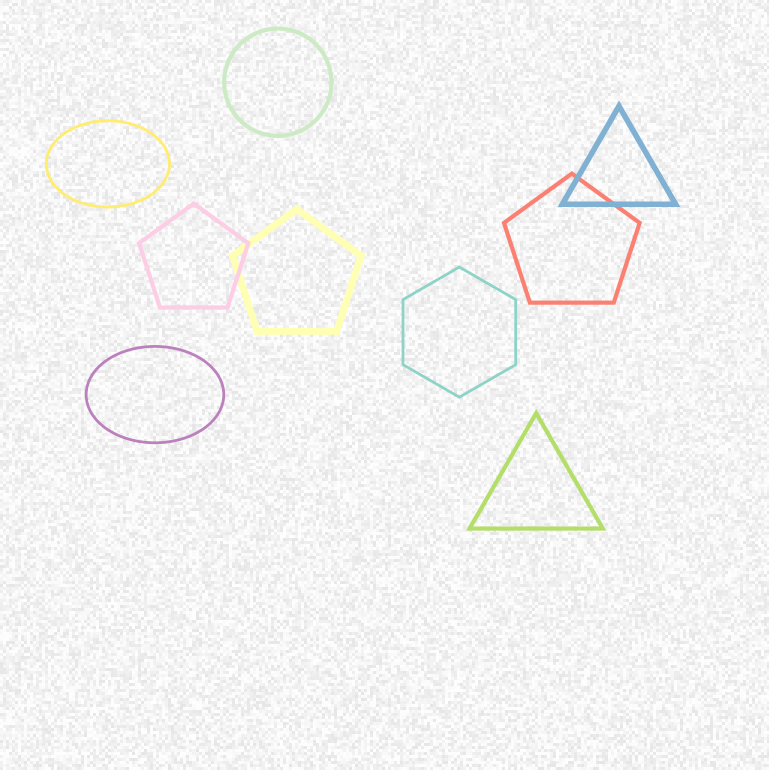[{"shape": "hexagon", "thickness": 1, "radius": 0.42, "center": [0.597, 0.569]}, {"shape": "pentagon", "thickness": 2.5, "radius": 0.44, "center": [0.386, 0.641]}, {"shape": "pentagon", "thickness": 1.5, "radius": 0.46, "center": [0.743, 0.682]}, {"shape": "triangle", "thickness": 2, "radius": 0.42, "center": [0.804, 0.777]}, {"shape": "triangle", "thickness": 1.5, "radius": 0.5, "center": [0.696, 0.364]}, {"shape": "pentagon", "thickness": 1.5, "radius": 0.37, "center": [0.252, 0.661]}, {"shape": "oval", "thickness": 1, "radius": 0.45, "center": [0.201, 0.488]}, {"shape": "circle", "thickness": 1.5, "radius": 0.35, "center": [0.361, 0.893]}, {"shape": "oval", "thickness": 1, "radius": 0.4, "center": [0.14, 0.787]}]